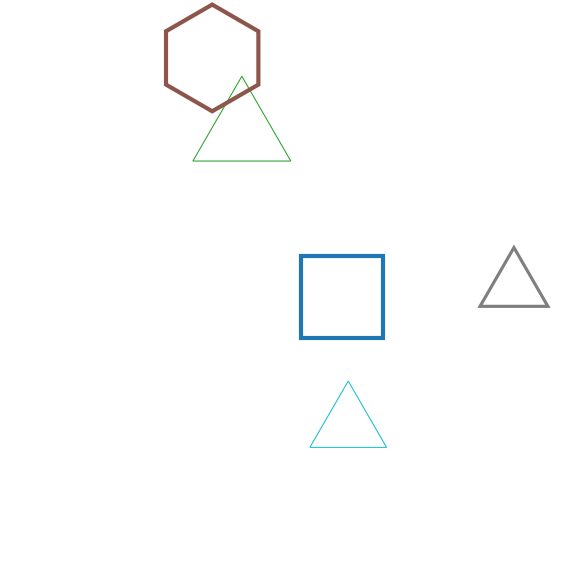[{"shape": "square", "thickness": 2, "radius": 0.35, "center": [0.592, 0.484]}, {"shape": "triangle", "thickness": 0.5, "radius": 0.49, "center": [0.419, 0.769]}, {"shape": "hexagon", "thickness": 2, "radius": 0.46, "center": [0.367, 0.899]}, {"shape": "triangle", "thickness": 1.5, "radius": 0.34, "center": [0.89, 0.503]}, {"shape": "triangle", "thickness": 0.5, "radius": 0.38, "center": [0.603, 0.263]}]